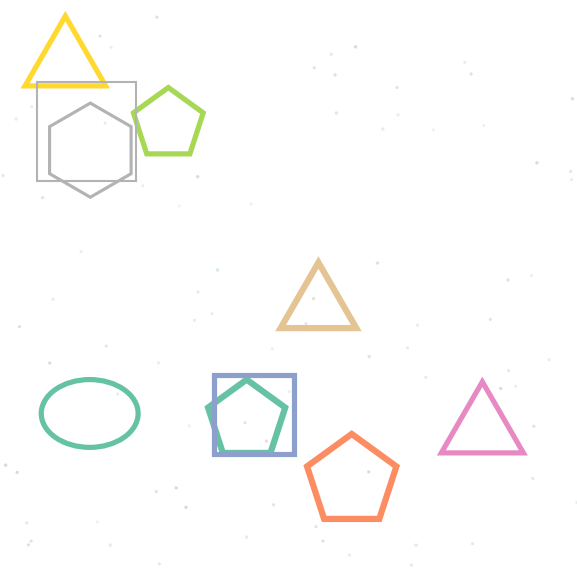[{"shape": "oval", "thickness": 2.5, "radius": 0.42, "center": [0.155, 0.283]}, {"shape": "pentagon", "thickness": 3, "radius": 0.35, "center": [0.427, 0.272]}, {"shape": "pentagon", "thickness": 3, "radius": 0.41, "center": [0.609, 0.166]}, {"shape": "square", "thickness": 2.5, "radius": 0.34, "center": [0.44, 0.282]}, {"shape": "triangle", "thickness": 2.5, "radius": 0.41, "center": [0.835, 0.256]}, {"shape": "pentagon", "thickness": 2.5, "radius": 0.32, "center": [0.291, 0.784]}, {"shape": "triangle", "thickness": 2.5, "radius": 0.4, "center": [0.113, 0.891]}, {"shape": "triangle", "thickness": 3, "radius": 0.38, "center": [0.551, 0.469]}, {"shape": "square", "thickness": 1, "radius": 0.43, "center": [0.149, 0.771]}, {"shape": "hexagon", "thickness": 1.5, "radius": 0.41, "center": [0.156, 0.739]}]